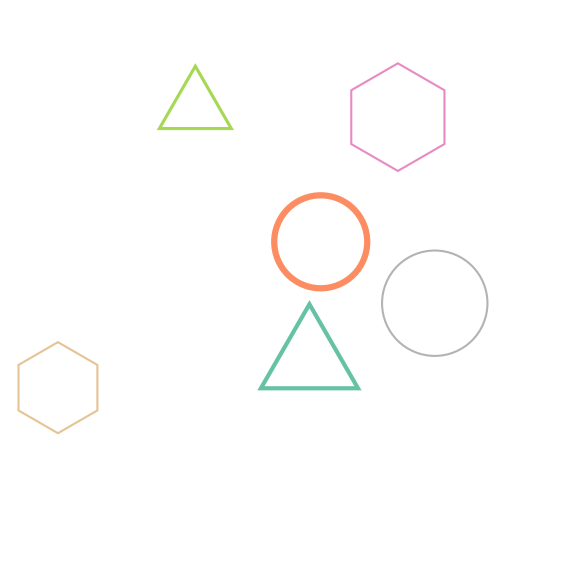[{"shape": "triangle", "thickness": 2, "radius": 0.49, "center": [0.536, 0.375]}, {"shape": "circle", "thickness": 3, "radius": 0.4, "center": [0.555, 0.58]}, {"shape": "hexagon", "thickness": 1, "radius": 0.47, "center": [0.689, 0.796]}, {"shape": "triangle", "thickness": 1.5, "radius": 0.36, "center": [0.338, 0.813]}, {"shape": "hexagon", "thickness": 1, "radius": 0.39, "center": [0.1, 0.328]}, {"shape": "circle", "thickness": 1, "radius": 0.46, "center": [0.753, 0.474]}]